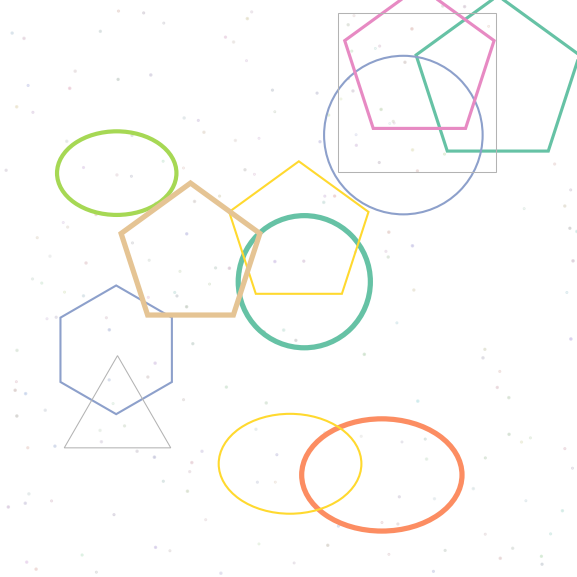[{"shape": "pentagon", "thickness": 1.5, "radius": 0.74, "center": [0.862, 0.858]}, {"shape": "circle", "thickness": 2.5, "radius": 0.57, "center": [0.527, 0.511]}, {"shape": "oval", "thickness": 2.5, "radius": 0.69, "center": [0.661, 0.177]}, {"shape": "hexagon", "thickness": 1, "radius": 0.56, "center": [0.201, 0.393]}, {"shape": "circle", "thickness": 1, "radius": 0.69, "center": [0.698, 0.765]}, {"shape": "pentagon", "thickness": 1.5, "radius": 0.68, "center": [0.726, 0.887]}, {"shape": "oval", "thickness": 2, "radius": 0.52, "center": [0.202, 0.699]}, {"shape": "pentagon", "thickness": 1, "radius": 0.63, "center": [0.517, 0.593]}, {"shape": "oval", "thickness": 1, "radius": 0.62, "center": [0.502, 0.196]}, {"shape": "pentagon", "thickness": 2.5, "radius": 0.63, "center": [0.33, 0.556]}, {"shape": "triangle", "thickness": 0.5, "radius": 0.53, "center": [0.203, 0.277]}, {"shape": "square", "thickness": 0.5, "radius": 0.69, "center": [0.722, 0.839]}]